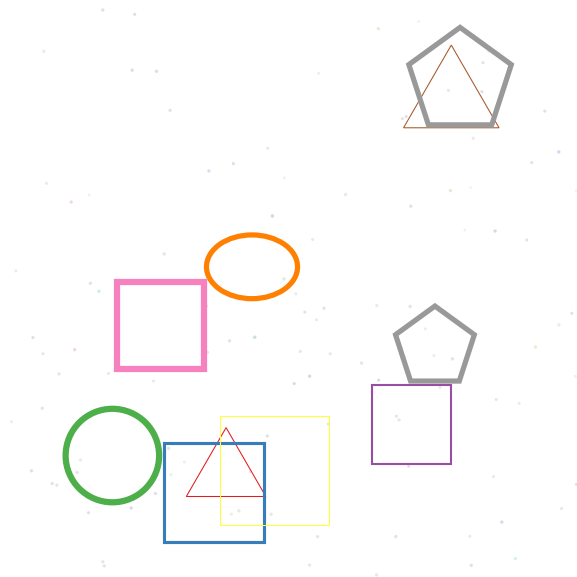[{"shape": "triangle", "thickness": 0.5, "radius": 0.4, "center": [0.391, 0.179]}, {"shape": "square", "thickness": 1.5, "radius": 0.43, "center": [0.371, 0.147]}, {"shape": "circle", "thickness": 3, "radius": 0.4, "center": [0.195, 0.21]}, {"shape": "square", "thickness": 1, "radius": 0.34, "center": [0.712, 0.264]}, {"shape": "oval", "thickness": 2.5, "radius": 0.39, "center": [0.436, 0.537]}, {"shape": "square", "thickness": 0.5, "radius": 0.47, "center": [0.475, 0.184]}, {"shape": "triangle", "thickness": 0.5, "radius": 0.48, "center": [0.781, 0.826]}, {"shape": "square", "thickness": 3, "radius": 0.37, "center": [0.278, 0.436]}, {"shape": "pentagon", "thickness": 2.5, "radius": 0.36, "center": [0.753, 0.397]}, {"shape": "pentagon", "thickness": 2.5, "radius": 0.47, "center": [0.797, 0.858]}]